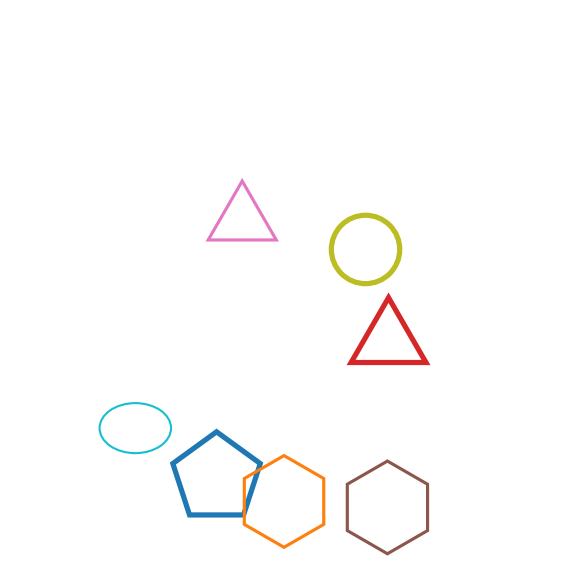[{"shape": "pentagon", "thickness": 2.5, "radius": 0.4, "center": [0.375, 0.172]}, {"shape": "hexagon", "thickness": 1.5, "radius": 0.4, "center": [0.492, 0.131]}, {"shape": "triangle", "thickness": 2.5, "radius": 0.37, "center": [0.673, 0.409]}, {"shape": "hexagon", "thickness": 1.5, "radius": 0.4, "center": [0.671, 0.121]}, {"shape": "triangle", "thickness": 1.5, "radius": 0.34, "center": [0.419, 0.618]}, {"shape": "circle", "thickness": 2.5, "radius": 0.3, "center": [0.633, 0.567]}, {"shape": "oval", "thickness": 1, "radius": 0.31, "center": [0.234, 0.258]}]